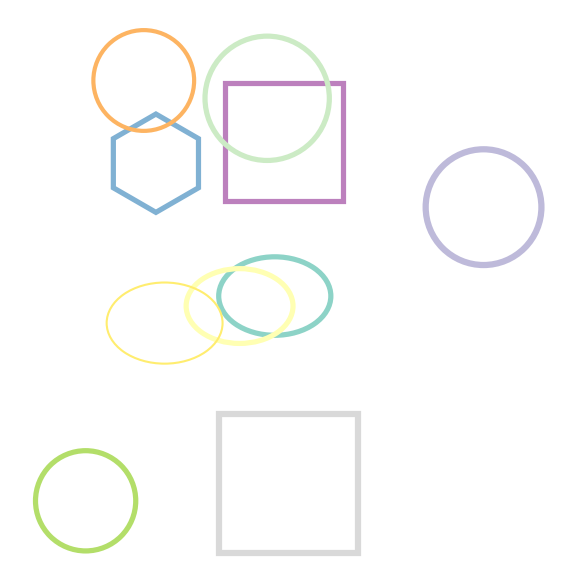[{"shape": "oval", "thickness": 2.5, "radius": 0.49, "center": [0.476, 0.486]}, {"shape": "oval", "thickness": 2.5, "radius": 0.46, "center": [0.415, 0.469]}, {"shape": "circle", "thickness": 3, "radius": 0.5, "center": [0.837, 0.64]}, {"shape": "hexagon", "thickness": 2.5, "radius": 0.43, "center": [0.27, 0.717]}, {"shape": "circle", "thickness": 2, "radius": 0.44, "center": [0.249, 0.86]}, {"shape": "circle", "thickness": 2.5, "radius": 0.43, "center": [0.148, 0.132]}, {"shape": "square", "thickness": 3, "radius": 0.6, "center": [0.5, 0.162]}, {"shape": "square", "thickness": 2.5, "radius": 0.51, "center": [0.492, 0.753]}, {"shape": "circle", "thickness": 2.5, "radius": 0.54, "center": [0.463, 0.829]}, {"shape": "oval", "thickness": 1, "radius": 0.5, "center": [0.285, 0.44]}]